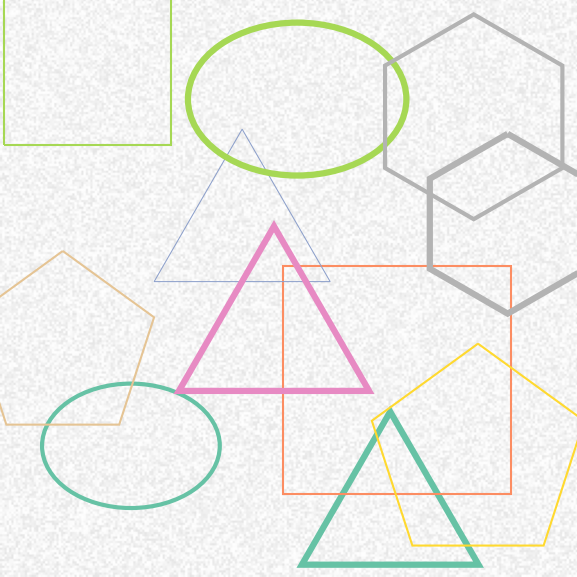[{"shape": "triangle", "thickness": 3, "radius": 0.88, "center": [0.676, 0.11]}, {"shape": "oval", "thickness": 2, "radius": 0.77, "center": [0.227, 0.227]}, {"shape": "square", "thickness": 1, "radius": 0.99, "center": [0.687, 0.342]}, {"shape": "triangle", "thickness": 0.5, "radius": 0.88, "center": [0.419, 0.599]}, {"shape": "triangle", "thickness": 3, "radius": 0.95, "center": [0.474, 0.417]}, {"shape": "square", "thickness": 1, "radius": 0.72, "center": [0.151, 0.892]}, {"shape": "oval", "thickness": 3, "radius": 0.95, "center": [0.515, 0.828]}, {"shape": "pentagon", "thickness": 1, "radius": 0.97, "center": [0.828, 0.211]}, {"shape": "pentagon", "thickness": 1, "radius": 0.83, "center": [0.109, 0.398]}, {"shape": "hexagon", "thickness": 2, "radius": 0.89, "center": [0.82, 0.797]}, {"shape": "hexagon", "thickness": 3, "radius": 0.78, "center": [0.879, 0.612]}]